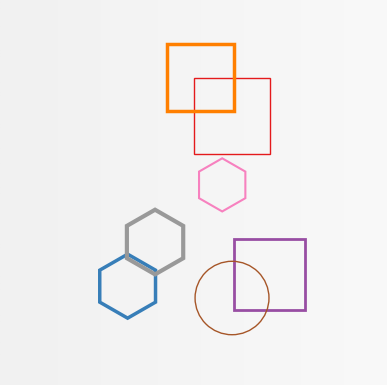[{"shape": "square", "thickness": 1, "radius": 0.49, "center": [0.599, 0.698]}, {"shape": "hexagon", "thickness": 2.5, "radius": 0.42, "center": [0.329, 0.257]}, {"shape": "square", "thickness": 2, "radius": 0.46, "center": [0.696, 0.287]}, {"shape": "square", "thickness": 2.5, "radius": 0.44, "center": [0.518, 0.799]}, {"shape": "circle", "thickness": 1, "radius": 0.48, "center": [0.599, 0.226]}, {"shape": "hexagon", "thickness": 1.5, "radius": 0.35, "center": [0.573, 0.52]}, {"shape": "hexagon", "thickness": 3, "radius": 0.42, "center": [0.4, 0.371]}]